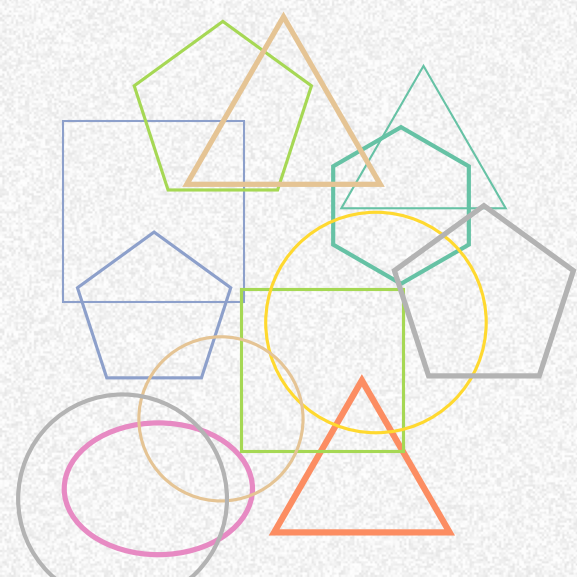[{"shape": "triangle", "thickness": 1, "radius": 0.82, "center": [0.733, 0.721]}, {"shape": "hexagon", "thickness": 2, "radius": 0.68, "center": [0.694, 0.643]}, {"shape": "triangle", "thickness": 3, "radius": 0.88, "center": [0.627, 0.165]}, {"shape": "square", "thickness": 1, "radius": 0.78, "center": [0.265, 0.633]}, {"shape": "pentagon", "thickness": 1.5, "radius": 0.7, "center": [0.267, 0.458]}, {"shape": "oval", "thickness": 2.5, "radius": 0.81, "center": [0.274, 0.153]}, {"shape": "pentagon", "thickness": 1.5, "radius": 0.81, "center": [0.386, 0.801]}, {"shape": "square", "thickness": 1.5, "radius": 0.7, "center": [0.557, 0.358]}, {"shape": "circle", "thickness": 1.5, "radius": 0.95, "center": [0.651, 0.441]}, {"shape": "triangle", "thickness": 2.5, "radius": 0.97, "center": [0.491, 0.777]}, {"shape": "circle", "thickness": 1.5, "radius": 0.71, "center": [0.383, 0.274]}, {"shape": "circle", "thickness": 2, "radius": 0.9, "center": [0.212, 0.135]}, {"shape": "pentagon", "thickness": 2.5, "radius": 0.81, "center": [0.838, 0.48]}]